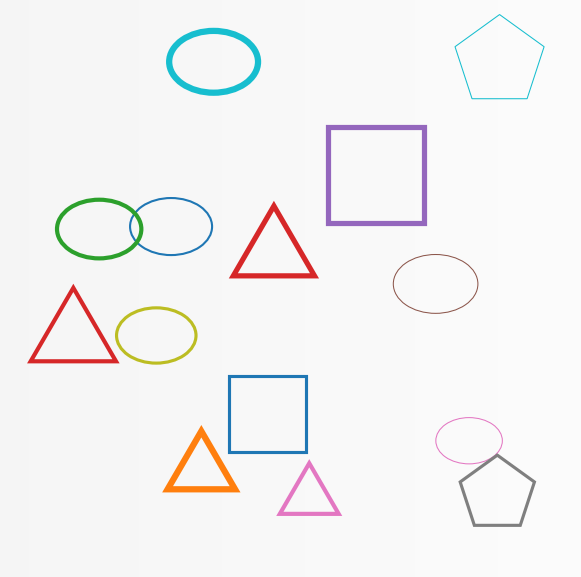[{"shape": "oval", "thickness": 1, "radius": 0.35, "center": [0.294, 0.607]}, {"shape": "square", "thickness": 1.5, "radius": 0.33, "center": [0.46, 0.282]}, {"shape": "triangle", "thickness": 3, "radius": 0.34, "center": [0.346, 0.185]}, {"shape": "oval", "thickness": 2, "radius": 0.36, "center": [0.171, 0.603]}, {"shape": "triangle", "thickness": 2.5, "radius": 0.4, "center": [0.471, 0.562]}, {"shape": "triangle", "thickness": 2, "radius": 0.42, "center": [0.126, 0.416]}, {"shape": "square", "thickness": 2.5, "radius": 0.42, "center": [0.647, 0.696]}, {"shape": "oval", "thickness": 0.5, "radius": 0.36, "center": [0.749, 0.507]}, {"shape": "triangle", "thickness": 2, "radius": 0.29, "center": [0.532, 0.139]}, {"shape": "oval", "thickness": 0.5, "radius": 0.29, "center": [0.807, 0.236]}, {"shape": "pentagon", "thickness": 1.5, "radius": 0.34, "center": [0.856, 0.144]}, {"shape": "oval", "thickness": 1.5, "radius": 0.34, "center": [0.269, 0.418]}, {"shape": "pentagon", "thickness": 0.5, "radius": 0.4, "center": [0.859, 0.893]}, {"shape": "oval", "thickness": 3, "radius": 0.38, "center": [0.367, 0.892]}]